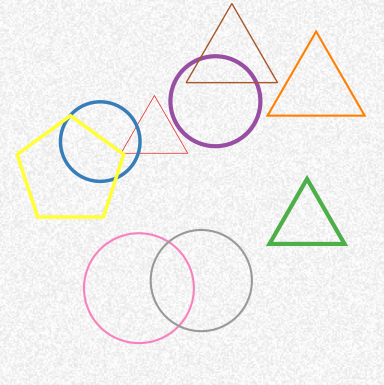[{"shape": "triangle", "thickness": 0.5, "radius": 0.5, "center": [0.401, 0.652]}, {"shape": "circle", "thickness": 2.5, "radius": 0.52, "center": [0.26, 0.632]}, {"shape": "triangle", "thickness": 3, "radius": 0.56, "center": [0.797, 0.423]}, {"shape": "circle", "thickness": 3, "radius": 0.58, "center": [0.559, 0.737]}, {"shape": "triangle", "thickness": 1.5, "radius": 0.73, "center": [0.821, 0.772]}, {"shape": "pentagon", "thickness": 2.5, "radius": 0.73, "center": [0.183, 0.554]}, {"shape": "triangle", "thickness": 1, "radius": 0.69, "center": [0.602, 0.854]}, {"shape": "circle", "thickness": 1.5, "radius": 0.71, "center": [0.361, 0.251]}, {"shape": "circle", "thickness": 1.5, "radius": 0.66, "center": [0.523, 0.271]}]